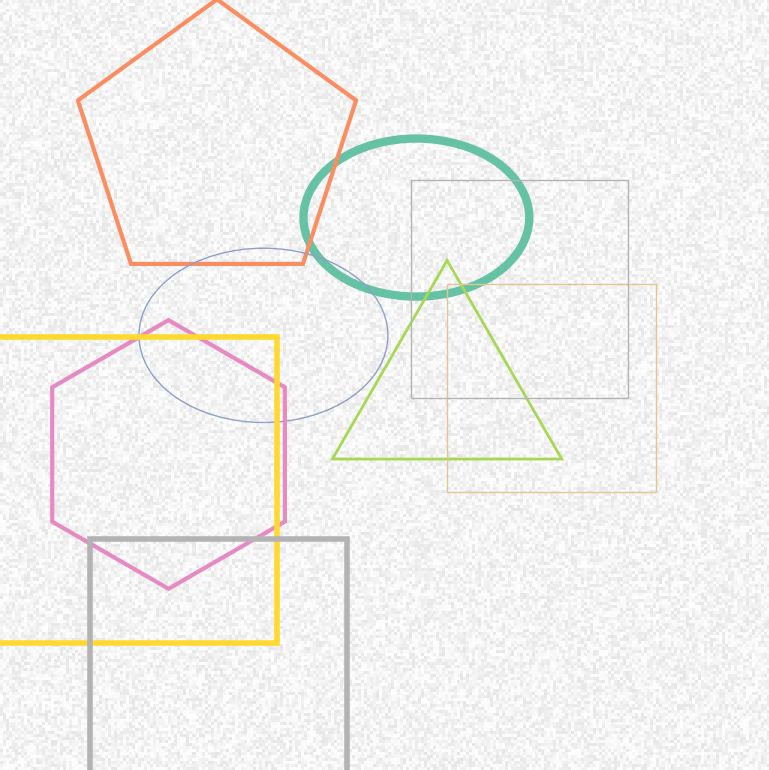[{"shape": "oval", "thickness": 3, "radius": 0.73, "center": [0.541, 0.717]}, {"shape": "pentagon", "thickness": 1.5, "radius": 0.95, "center": [0.282, 0.811]}, {"shape": "oval", "thickness": 0.5, "radius": 0.81, "center": [0.342, 0.564]}, {"shape": "hexagon", "thickness": 1.5, "radius": 0.87, "center": [0.219, 0.41]}, {"shape": "triangle", "thickness": 1, "radius": 0.86, "center": [0.581, 0.49]}, {"shape": "square", "thickness": 2, "radius": 0.99, "center": [0.161, 0.364]}, {"shape": "square", "thickness": 0.5, "radius": 0.68, "center": [0.716, 0.496]}, {"shape": "square", "thickness": 0.5, "radius": 0.71, "center": [0.675, 0.625]}, {"shape": "square", "thickness": 2, "radius": 0.83, "center": [0.283, 0.133]}]